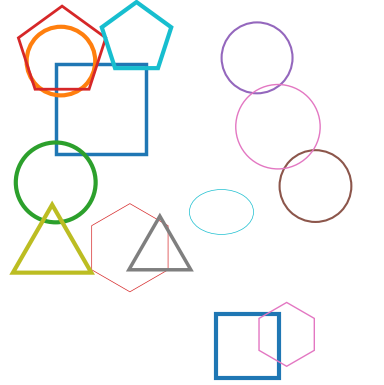[{"shape": "square", "thickness": 3, "radius": 0.41, "center": [0.643, 0.101]}, {"shape": "square", "thickness": 2.5, "radius": 0.58, "center": [0.261, 0.718]}, {"shape": "circle", "thickness": 3, "radius": 0.45, "center": [0.158, 0.841]}, {"shape": "circle", "thickness": 3, "radius": 0.52, "center": [0.145, 0.526]}, {"shape": "hexagon", "thickness": 0.5, "radius": 0.57, "center": [0.337, 0.357]}, {"shape": "pentagon", "thickness": 2, "radius": 0.6, "center": [0.161, 0.865]}, {"shape": "circle", "thickness": 1.5, "radius": 0.46, "center": [0.668, 0.85]}, {"shape": "circle", "thickness": 1.5, "radius": 0.47, "center": [0.819, 0.517]}, {"shape": "circle", "thickness": 1, "radius": 0.55, "center": [0.722, 0.671]}, {"shape": "hexagon", "thickness": 1, "radius": 0.41, "center": [0.745, 0.132]}, {"shape": "triangle", "thickness": 2.5, "radius": 0.46, "center": [0.415, 0.346]}, {"shape": "triangle", "thickness": 3, "radius": 0.59, "center": [0.135, 0.351]}, {"shape": "oval", "thickness": 0.5, "radius": 0.42, "center": [0.575, 0.449]}, {"shape": "pentagon", "thickness": 3, "radius": 0.47, "center": [0.355, 0.9]}]